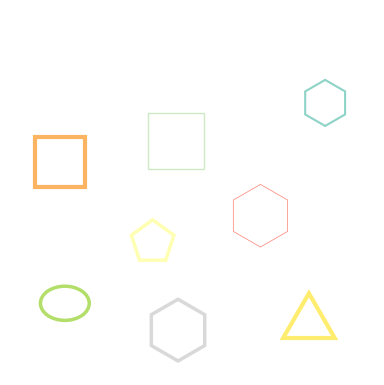[{"shape": "hexagon", "thickness": 1.5, "radius": 0.3, "center": [0.845, 0.733]}, {"shape": "pentagon", "thickness": 2.5, "radius": 0.29, "center": [0.396, 0.371]}, {"shape": "hexagon", "thickness": 0.5, "radius": 0.41, "center": [0.677, 0.44]}, {"shape": "square", "thickness": 3, "radius": 0.32, "center": [0.155, 0.579]}, {"shape": "oval", "thickness": 2.5, "radius": 0.32, "center": [0.168, 0.212]}, {"shape": "hexagon", "thickness": 2.5, "radius": 0.4, "center": [0.462, 0.143]}, {"shape": "square", "thickness": 1, "radius": 0.36, "center": [0.457, 0.634]}, {"shape": "triangle", "thickness": 3, "radius": 0.39, "center": [0.802, 0.161]}]